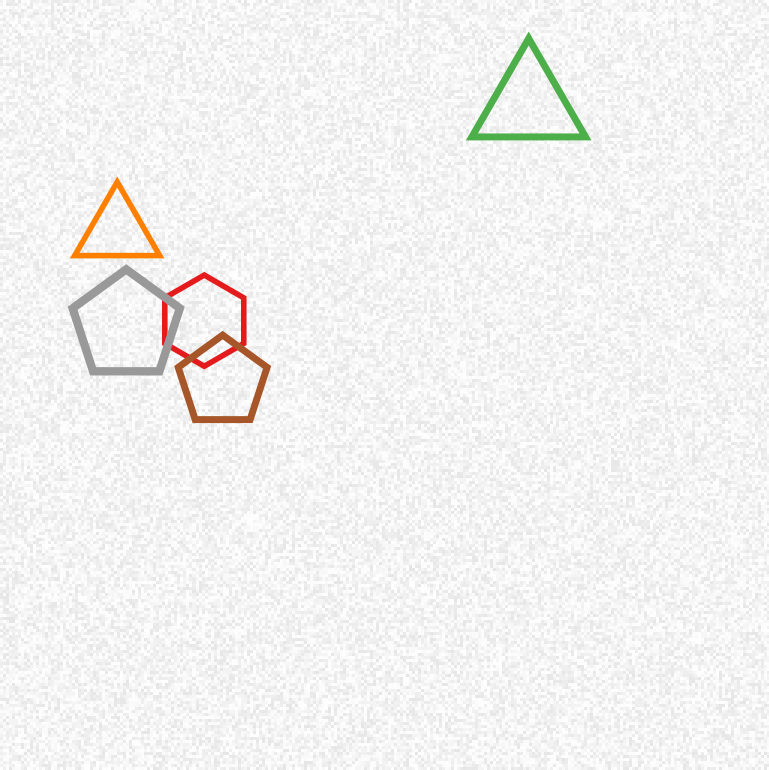[{"shape": "hexagon", "thickness": 2, "radius": 0.3, "center": [0.265, 0.584]}, {"shape": "triangle", "thickness": 2.5, "radius": 0.43, "center": [0.687, 0.865]}, {"shape": "triangle", "thickness": 2, "radius": 0.32, "center": [0.152, 0.7]}, {"shape": "pentagon", "thickness": 2.5, "radius": 0.3, "center": [0.289, 0.504]}, {"shape": "pentagon", "thickness": 3, "radius": 0.37, "center": [0.164, 0.577]}]